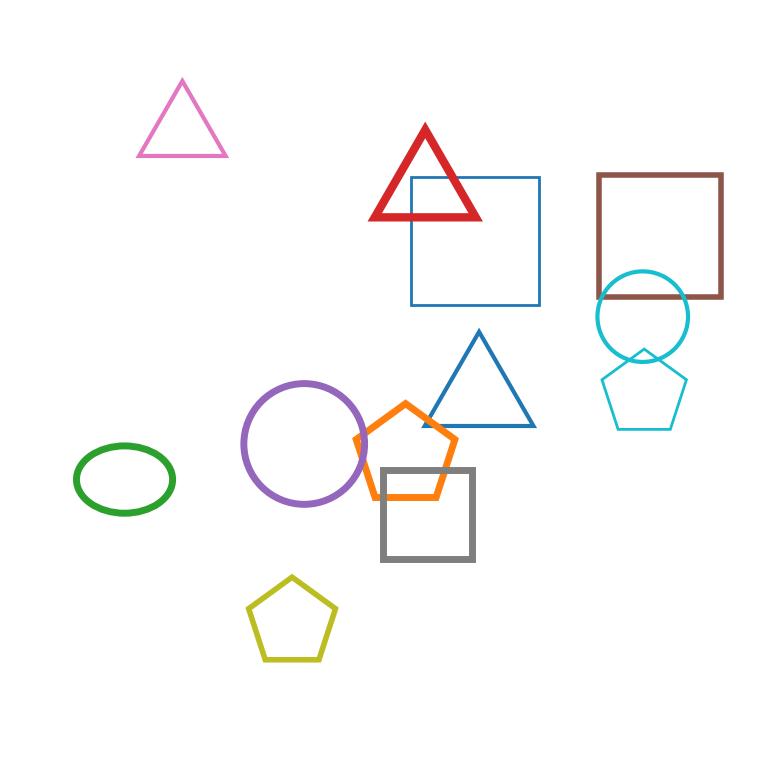[{"shape": "triangle", "thickness": 1.5, "radius": 0.41, "center": [0.622, 0.488]}, {"shape": "square", "thickness": 1, "radius": 0.42, "center": [0.617, 0.687]}, {"shape": "pentagon", "thickness": 2.5, "radius": 0.34, "center": [0.527, 0.408]}, {"shape": "oval", "thickness": 2.5, "radius": 0.31, "center": [0.162, 0.377]}, {"shape": "triangle", "thickness": 3, "radius": 0.38, "center": [0.552, 0.756]}, {"shape": "circle", "thickness": 2.5, "radius": 0.39, "center": [0.395, 0.423]}, {"shape": "square", "thickness": 2, "radius": 0.4, "center": [0.857, 0.694]}, {"shape": "triangle", "thickness": 1.5, "radius": 0.32, "center": [0.237, 0.83]}, {"shape": "square", "thickness": 2.5, "radius": 0.29, "center": [0.555, 0.332]}, {"shape": "pentagon", "thickness": 2, "radius": 0.3, "center": [0.379, 0.191]}, {"shape": "pentagon", "thickness": 1, "radius": 0.29, "center": [0.837, 0.489]}, {"shape": "circle", "thickness": 1.5, "radius": 0.29, "center": [0.835, 0.589]}]